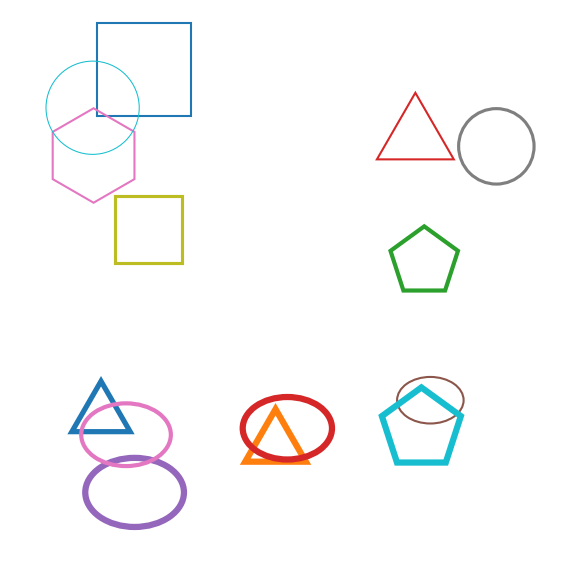[{"shape": "triangle", "thickness": 2.5, "radius": 0.29, "center": [0.175, 0.281]}, {"shape": "square", "thickness": 1, "radius": 0.4, "center": [0.249, 0.879]}, {"shape": "triangle", "thickness": 3, "radius": 0.3, "center": [0.477, 0.23]}, {"shape": "pentagon", "thickness": 2, "radius": 0.31, "center": [0.735, 0.546]}, {"shape": "triangle", "thickness": 1, "radius": 0.38, "center": [0.719, 0.762]}, {"shape": "oval", "thickness": 3, "radius": 0.39, "center": [0.498, 0.258]}, {"shape": "oval", "thickness": 3, "radius": 0.43, "center": [0.233, 0.146]}, {"shape": "oval", "thickness": 1, "radius": 0.29, "center": [0.745, 0.306]}, {"shape": "hexagon", "thickness": 1, "radius": 0.41, "center": [0.162, 0.73]}, {"shape": "oval", "thickness": 2, "radius": 0.39, "center": [0.218, 0.246]}, {"shape": "circle", "thickness": 1.5, "radius": 0.33, "center": [0.859, 0.746]}, {"shape": "square", "thickness": 1.5, "radius": 0.29, "center": [0.258, 0.602]}, {"shape": "pentagon", "thickness": 3, "radius": 0.36, "center": [0.73, 0.256]}, {"shape": "circle", "thickness": 0.5, "radius": 0.4, "center": [0.16, 0.813]}]